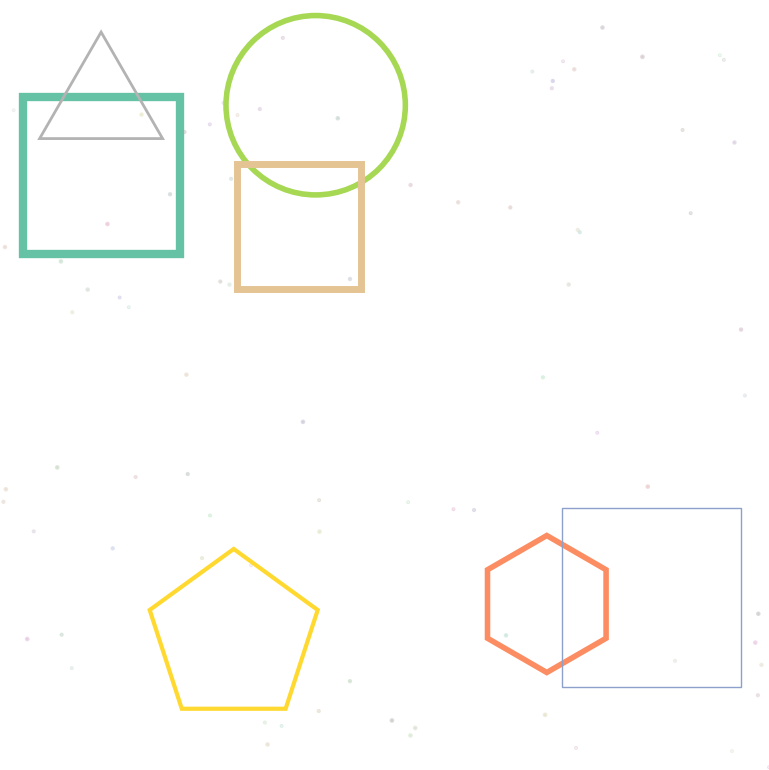[{"shape": "square", "thickness": 3, "radius": 0.51, "center": [0.132, 0.772]}, {"shape": "hexagon", "thickness": 2, "radius": 0.44, "center": [0.71, 0.216]}, {"shape": "square", "thickness": 0.5, "radius": 0.58, "center": [0.846, 0.224]}, {"shape": "circle", "thickness": 2, "radius": 0.58, "center": [0.41, 0.863]}, {"shape": "pentagon", "thickness": 1.5, "radius": 0.57, "center": [0.304, 0.172]}, {"shape": "square", "thickness": 2.5, "radius": 0.4, "center": [0.388, 0.706]}, {"shape": "triangle", "thickness": 1, "radius": 0.46, "center": [0.131, 0.866]}]